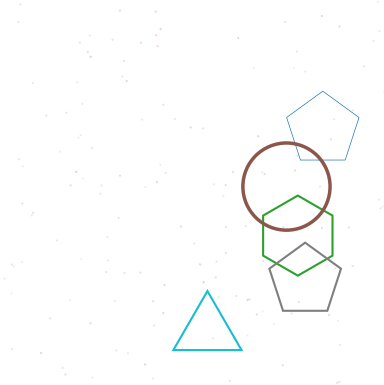[{"shape": "pentagon", "thickness": 0.5, "radius": 0.49, "center": [0.838, 0.664]}, {"shape": "hexagon", "thickness": 1.5, "radius": 0.52, "center": [0.774, 0.388]}, {"shape": "circle", "thickness": 2.5, "radius": 0.57, "center": [0.744, 0.515]}, {"shape": "pentagon", "thickness": 1.5, "radius": 0.49, "center": [0.793, 0.272]}, {"shape": "triangle", "thickness": 1.5, "radius": 0.51, "center": [0.539, 0.142]}]